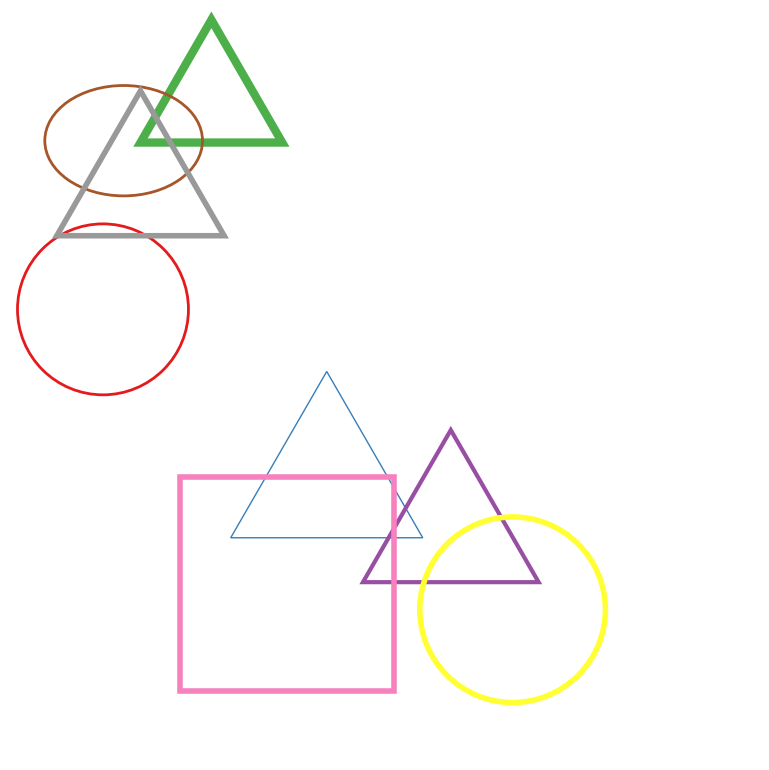[{"shape": "circle", "thickness": 1, "radius": 0.56, "center": [0.134, 0.598]}, {"shape": "triangle", "thickness": 0.5, "radius": 0.72, "center": [0.424, 0.374]}, {"shape": "triangle", "thickness": 3, "radius": 0.53, "center": [0.275, 0.868]}, {"shape": "triangle", "thickness": 1.5, "radius": 0.66, "center": [0.585, 0.31]}, {"shape": "circle", "thickness": 2, "radius": 0.6, "center": [0.666, 0.208]}, {"shape": "oval", "thickness": 1, "radius": 0.51, "center": [0.161, 0.817]}, {"shape": "square", "thickness": 2, "radius": 0.69, "center": [0.373, 0.242]}, {"shape": "triangle", "thickness": 2, "radius": 0.63, "center": [0.182, 0.757]}]